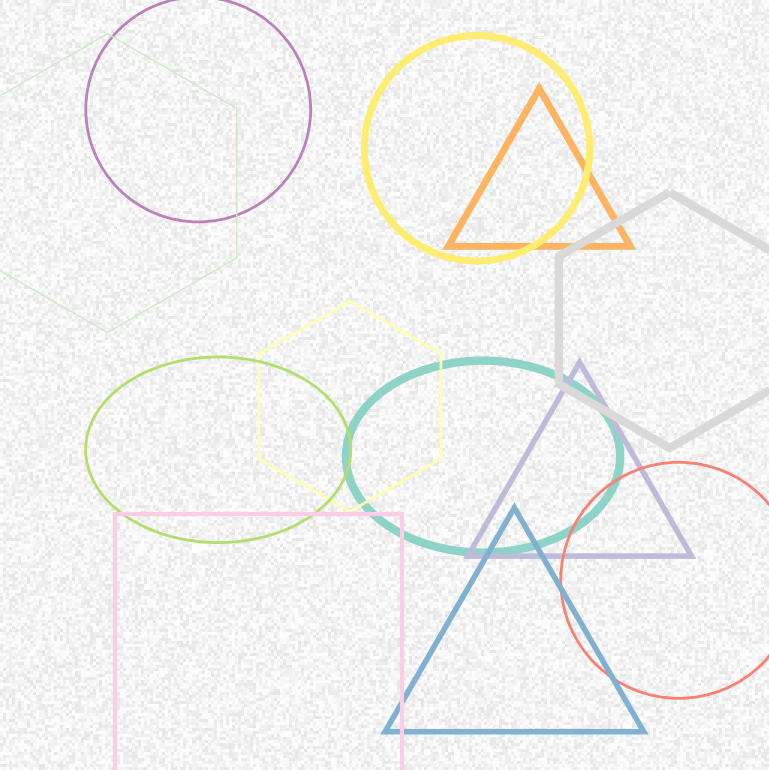[{"shape": "oval", "thickness": 3, "radius": 0.89, "center": [0.627, 0.407]}, {"shape": "hexagon", "thickness": 1, "radius": 0.68, "center": [0.454, 0.472]}, {"shape": "triangle", "thickness": 2, "radius": 0.84, "center": [0.753, 0.362]}, {"shape": "circle", "thickness": 1, "radius": 0.77, "center": [0.881, 0.246]}, {"shape": "triangle", "thickness": 2, "radius": 0.97, "center": [0.668, 0.147]}, {"shape": "triangle", "thickness": 2.5, "radius": 0.68, "center": [0.7, 0.748]}, {"shape": "oval", "thickness": 1, "radius": 0.86, "center": [0.283, 0.416]}, {"shape": "square", "thickness": 1.5, "radius": 0.93, "center": [0.336, 0.146]}, {"shape": "hexagon", "thickness": 3, "radius": 0.83, "center": [0.87, 0.584]}, {"shape": "circle", "thickness": 1, "radius": 0.73, "center": [0.257, 0.858]}, {"shape": "hexagon", "thickness": 0.5, "radius": 0.97, "center": [0.14, 0.762]}, {"shape": "circle", "thickness": 2.5, "radius": 0.73, "center": [0.62, 0.807]}]